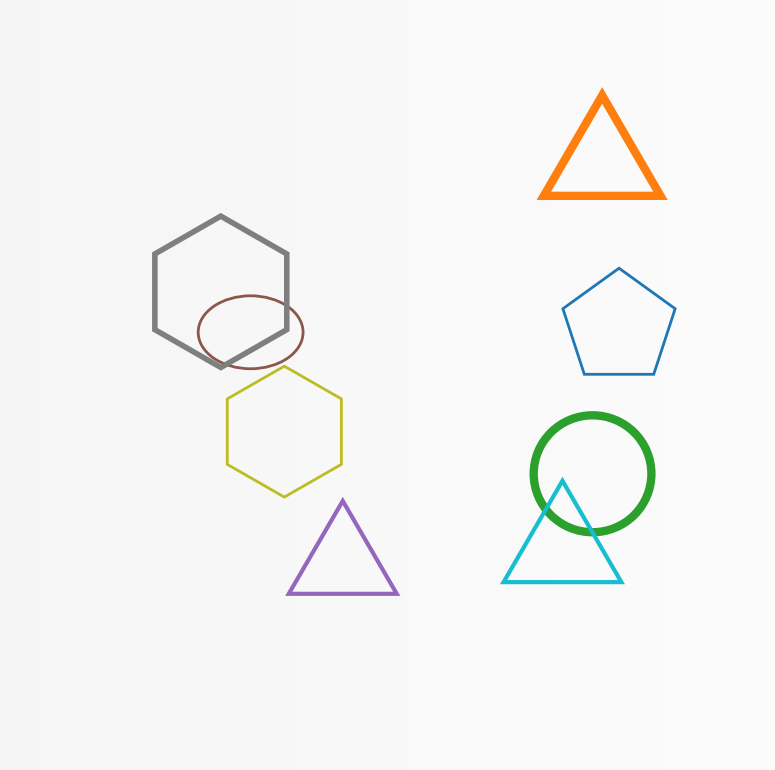[{"shape": "pentagon", "thickness": 1, "radius": 0.38, "center": [0.799, 0.576]}, {"shape": "triangle", "thickness": 3, "radius": 0.43, "center": [0.777, 0.789]}, {"shape": "circle", "thickness": 3, "radius": 0.38, "center": [0.765, 0.385]}, {"shape": "triangle", "thickness": 1.5, "radius": 0.4, "center": [0.442, 0.269]}, {"shape": "oval", "thickness": 1, "radius": 0.34, "center": [0.323, 0.568]}, {"shape": "hexagon", "thickness": 2, "radius": 0.49, "center": [0.285, 0.621]}, {"shape": "hexagon", "thickness": 1, "radius": 0.43, "center": [0.367, 0.439]}, {"shape": "triangle", "thickness": 1.5, "radius": 0.44, "center": [0.726, 0.288]}]